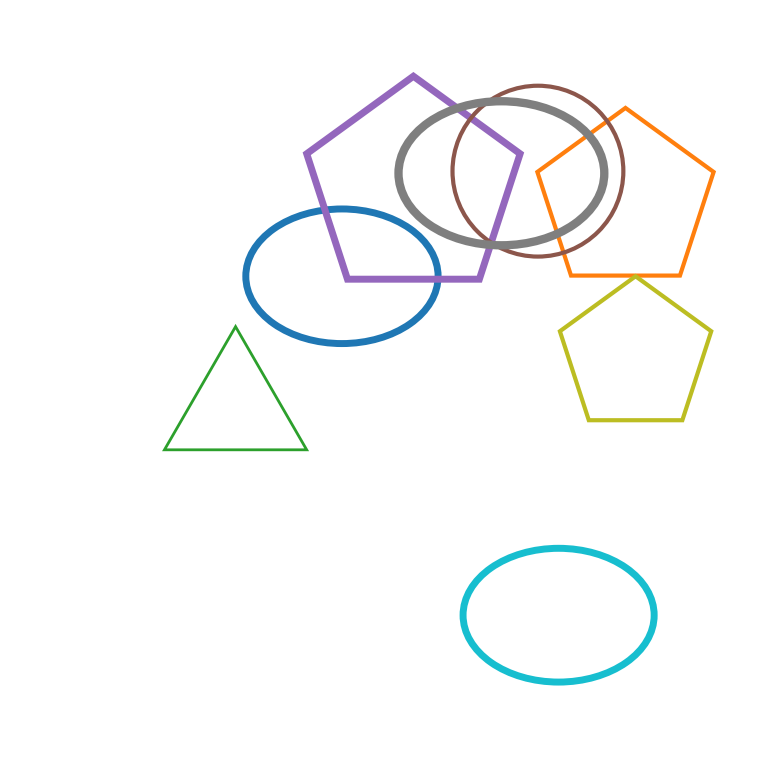[{"shape": "oval", "thickness": 2.5, "radius": 0.62, "center": [0.444, 0.641]}, {"shape": "pentagon", "thickness": 1.5, "radius": 0.6, "center": [0.812, 0.739]}, {"shape": "triangle", "thickness": 1, "radius": 0.53, "center": [0.306, 0.469]}, {"shape": "pentagon", "thickness": 2.5, "radius": 0.73, "center": [0.537, 0.755]}, {"shape": "circle", "thickness": 1.5, "radius": 0.55, "center": [0.699, 0.778]}, {"shape": "oval", "thickness": 3, "radius": 0.67, "center": [0.651, 0.775]}, {"shape": "pentagon", "thickness": 1.5, "radius": 0.52, "center": [0.825, 0.538]}, {"shape": "oval", "thickness": 2.5, "radius": 0.62, "center": [0.725, 0.201]}]